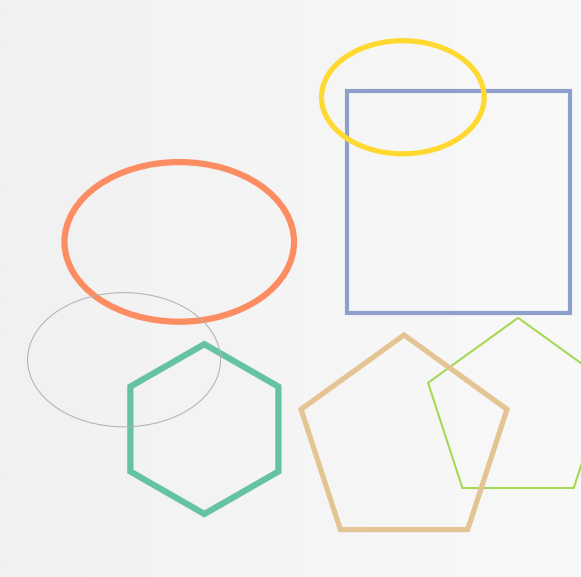[{"shape": "hexagon", "thickness": 3, "radius": 0.74, "center": [0.352, 0.256]}, {"shape": "oval", "thickness": 3, "radius": 0.99, "center": [0.308, 0.58]}, {"shape": "square", "thickness": 2, "radius": 0.96, "center": [0.789, 0.649]}, {"shape": "pentagon", "thickness": 1, "radius": 0.81, "center": [0.891, 0.286]}, {"shape": "oval", "thickness": 2.5, "radius": 0.7, "center": [0.693, 0.831]}, {"shape": "pentagon", "thickness": 2.5, "radius": 0.93, "center": [0.695, 0.233]}, {"shape": "oval", "thickness": 0.5, "radius": 0.83, "center": [0.213, 0.376]}]